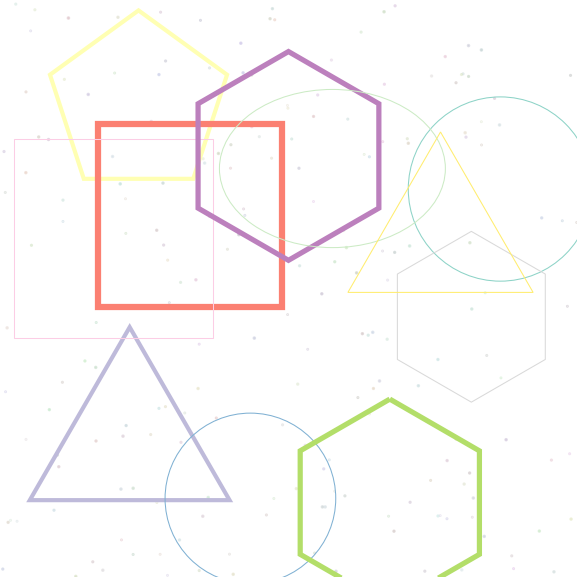[{"shape": "circle", "thickness": 0.5, "radius": 0.8, "center": [0.866, 0.672]}, {"shape": "pentagon", "thickness": 2, "radius": 0.81, "center": [0.24, 0.82]}, {"shape": "triangle", "thickness": 2, "radius": 1.0, "center": [0.225, 0.233]}, {"shape": "square", "thickness": 3, "radius": 0.79, "center": [0.329, 0.626]}, {"shape": "circle", "thickness": 0.5, "radius": 0.74, "center": [0.434, 0.136]}, {"shape": "hexagon", "thickness": 2.5, "radius": 0.9, "center": [0.675, 0.129]}, {"shape": "square", "thickness": 0.5, "radius": 0.86, "center": [0.196, 0.587]}, {"shape": "hexagon", "thickness": 0.5, "radius": 0.74, "center": [0.816, 0.451]}, {"shape": "hexagon", "thickness": 2.5, "radius": 0.9, "center": [0.5, 0.729]}, {"shape": "oval", "thickness": 0.5, "radius": 0.98, "center": [0.576, 0.707]}, {"shape": "triangle", "thickness": 0.5, "radius": 0.93, "center": [0.763, 0.585]}]